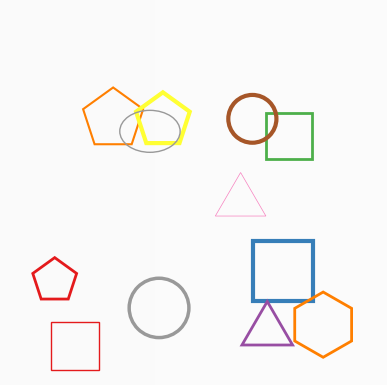[{"shape": "square", "thickness": 1, "radius": 0.32, "center": [0.194, 0.101]}, {"shape": "pentagon", "thickness": 2, "radius": 0.3, "center": [0.141, 0.271]}, {"shape": "square", "thickness": 3, "radius": 0.39, "center": [0.731, 0.296]}, {"shape": "square", "thickness": 2, "radius": 0.3, "center": [0.745, 0.647]}, {"shape": "triangle", "thickness": 2, "radius": 0.38, "center": [0.69, 0.142]}, {"shape": "hexagon", "thickness": 2, "radius": 0.42, "center": [0.834, 0.157]}, {"shape": "pentagon", "thickness": 1.5, "radius": 0.41, "center": [0.292, 0.691]}, {"shape": "pentagon", "thickness": 3, "radius": 0.36, "center": [0.42, 0.687]}, {"shape": "circle", "thickness": 3, "radius": 0.31, "center": [0.651, 0.691]}, {"shape": "triangle", "thickness": 0.5, "radius": 0.38, "center": [0.621, 0.477]}, {"shape": "oval", "thickness": 1, "radius": 0.39, "center": [0.387, 0.659]}, {"shape": "circle", "thickness": 2.5, "radius": 0.39, "center": [0.41, 0.2]}]